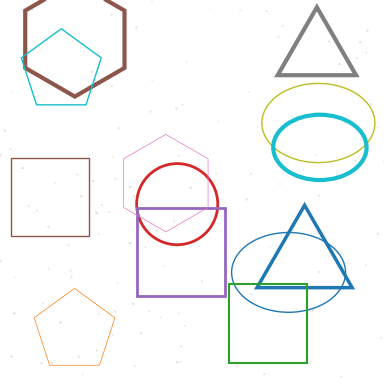[{"shape": "triangle", "thickness": 2.5, "radius": 0.71, "center": [0.791, 0.324]}, {"shape": "oval", "thickness": 1, "radius": 0.74, "center": [0.75, 0.292]}, {"shape": "pentagon", "thickness": 0.5, "radius": 0.55, "center": [0.194, 0.141]}, {"shape": "square", "thickness": 1.5, "radius": 0.51, "center": [0.696, 0.16]}, {"shape": "circle", "thickness": 2, "radius": 0.53, "center": [0.46, 0.47]}, {"shape": "square", "thickness": 2, "radius": 0.57, "center": [0.47, 0.345]}, {"shape": "square", "thickness": 1, "radius": 0.51, "center": [0.131, 0.489]}, {"shape": "hexagon", "thickness": 3, "radius": 0.74, "center": [0.194, 0.898]}, {"shape": "hexagon", "thickness": 0.5, "radius": 0.63, "center": [0.431, 0.524]}, {"shape": "triangle", "thickness": 3, "radius": 0.59, "center": [0.823, 0.863]}, {"shape": "oval", "thickness": 1, "radius": 0.73, "center": [0.827, 0.68]}, {"shape": "oval", "thickness": 3, "radius": 0.61, "center": [0.831, 0.617]}, {"shape": "pentagon", "thickness": 1, "radius": 0.55, "center": [0.159, 0.816]}]